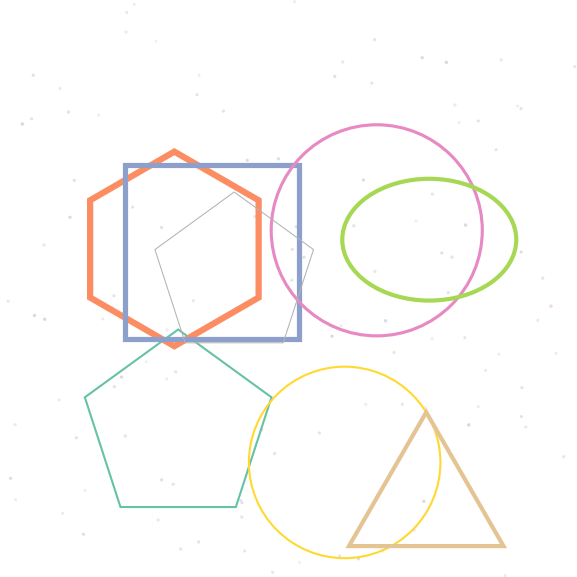[{"shape": "pentagon", "thickness": 1, "radius": 0.85, "center": [0.309, 0.259]}, {"shape": "hexagon", "thickness": 3, "radius": 0.84, "center": [0.302, 0.568]}, {"shape": "square", "thickness": 2.5, "radius": 0.75, "center": [0.368, 0.563]}, {"shape": "circle", "thickness": 1.5, "radius": 0.91, "center": [0.652, 0.6]}, {"shape": "oval", "thickness": 2, "radius": 0.75, "center": [0.743, 0.584]}, {"shape": "circle", "thickness": 1, "radius": 0.83, "center": [0.597, 0.198]}, {"shape": "triangle", "thickness": 2, "radius": 0.77, "center": [0.738, 0.131]}, {"shape": "pentagon", "thickness": 0.5, "radius": 0.72, "center": [0.406, 0.522]}]